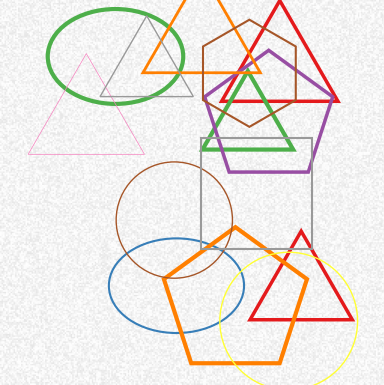[{"shape": "triangle", "thickness": 2.5, "radius": 0.77, "center": [0.782, 0.246]}, {"shape": "triangle", "thickness": 2.5, "radius": 0.87, "center": [0.727, 0.824]}, {"shape": "oval", "thickness": 1.5, "radius": 0.88, "center": [0.458, 0.258]}, {"shape": "oval", "thickness": 3, "radius": 0.88, "center": [0.3, 0.853]}, {"shape": "triangle", "thickness": 3, "radius": 0.68, "center": [0.644, 0.68]}, {"shape": "pentagon", "thickness": 2.5, "radius": 0.87, "center": [0.698, 0.695]}, {"shape": "triangle", "thickness": 2, "radius": 0.88, "center": [0.524, 0.899]}, {"shape": "pentagon", "thickness": 3, "radius": 0.98, "center": [0.612, 0.215]}, {"shape": "circle", "thickness": 1, "radius": 0.89, "center": [0.75, 0.166]}, {"shape": "hexagon", "thickness": 1.5, "radius": 0.7, "center": [0.648, 0.81]}, {"shape": "circle", "thickness": 1, "radius": 0.76, "center": [0.453, 0.428]}, {"shape": "triangle", "thickness": 0.5, "radius": 0.87, "center": [0.224, 0.686]}, {"shape": "triangle", "thickness": 1, "radius": 0.7, "center": [0.381, 0.819]}, {"shape": "square", "thickness": 1.5, "radius": 0.72, "center": [0.666, 0.497]}]